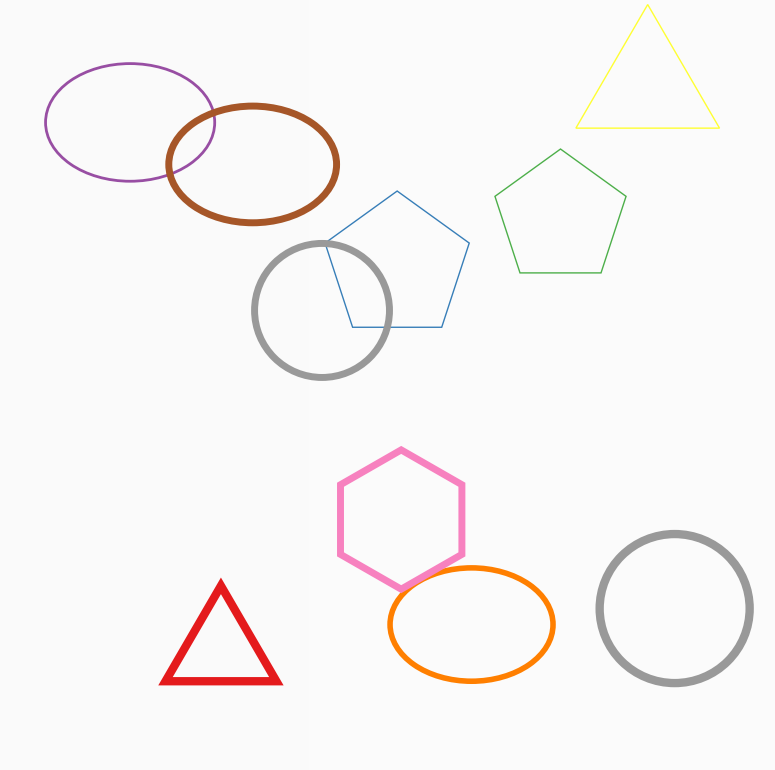[{"shape": "triangle", "thickness": 3, "radius": 0.41, "center": [0.285, 0.157]}, {"shape": "pentagon", "thickness": 0.5, "radius": 0.49, "center": [0.512, 0.654]}, {"shape": "pentagon", "thickness": 0.5, "radius": 0.44, "center": [0.723, 0.718]}, {"shape": "oval", "thickness": 1, "radius": 0.55, "center": [0.168, 0.841]}, {"shape": "oval", "thickness": 2, "radius": 0.53, "center": [0.608, 0.189]}, {"shape": "triangle", "thickness": 0.5, "radius": 0.54, "center": [0.836, 0.887]}, {"shape": "oval", "thickness": 2.5, "radius": 0.54, "center": [0.326, 0.786]}, {"shape": "hexagon", "thickness": 2.5, "radius": 0.45, "center": [0.518, 0.325]}, {"shape": "circle", "thickness": 2.5, "radius": 0.44, "center": [0.416, 0.597]}, {"shape": "circle", "thickness": 3, "radius": 0.48, "center": [0.871, 0.21]}]